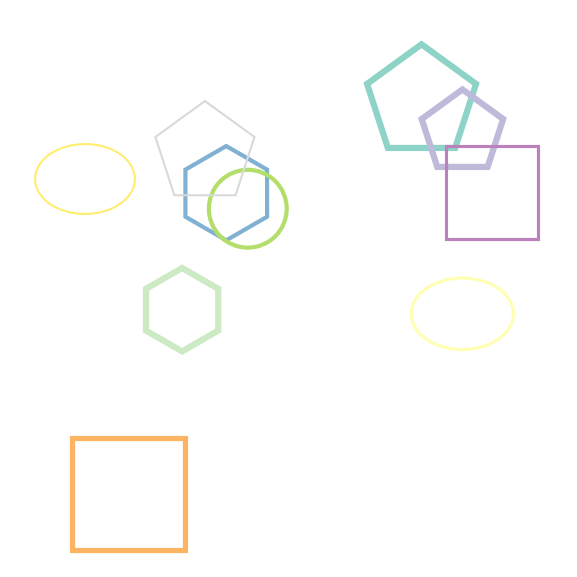[{"shape": "pentagon", "thickness": 3, "radius": 0.5, "center": [0.73, 0.823]}, {"shape": "oval", "thickness": 1.5, "radius": 0.44, "center": [0.8, 0.456]}, {"shape": "pentagon", "thickness": 3, "radius": 0.37, "center": [0.801, 0.77]}, {"shape": "hexagon", "thickness": 2, "radius": 0.41, "center": [0.392, 0.665]}, {"shape": "square", "thickness": 2.5, "radius": 0.49, "center": [0.222, 0.144]}, {"shape": "circle", "thickness": 2, "radius": 0.34, "center": [0.429, 0.638]}, {"shape": "pentagon", "thickness": 1, "radius": 0.45, "center": [0.355, 0.734]}, {"shape": "square", "thickness": 1.5, "radius": 0.4, "center": [0.852, 0.666]}, {"shape": "hexagon", "thickness": 3, "radius": 0.36, "center": [0.315, 0.463]}, {"shape": "oval", "thickness": 1, "radius": 0.43, "center": [0.147, 0.689]}]